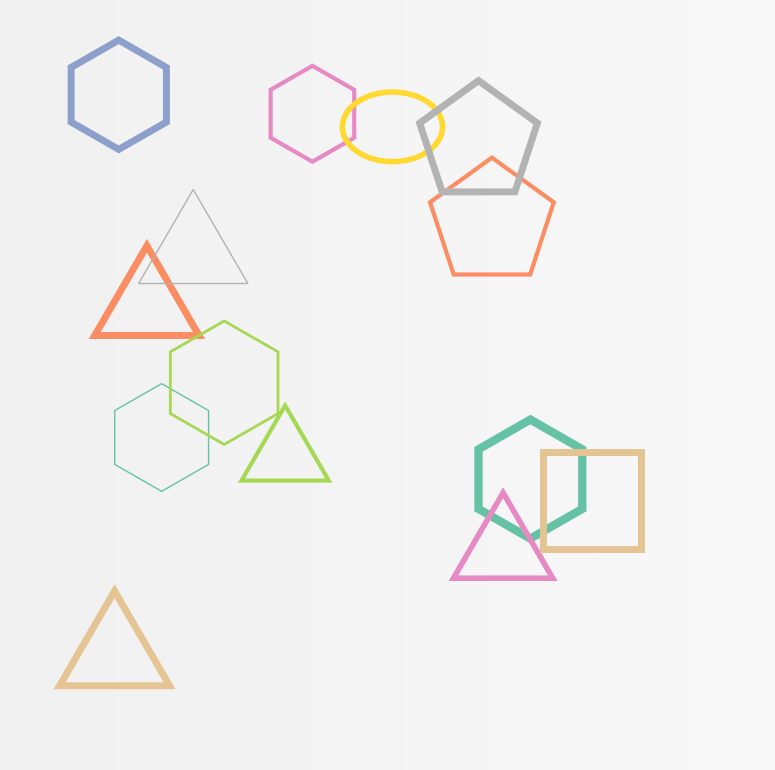[{"shape": "hexagon", "thickness": 3, "radius": 0.39, "center": [0.684, 0.378]}, {"shape": "hexagon", "thickness": 0.5, "radius": 0.35, "center": [0.209, 0.432]}, {"shape": "triangle", "thickness": 2.5, "radius": 0.39, "center": [0.19, 0.603]}, {"shape": "pentagon", "thickness": 1.5, "radius": 0.42, "center": [0.635, 0.711]}, {"shape": "hexagon", "thickness": 2.5, "radius": 0.35, "center": [0.153, 0.877]}, {"shape": "hexagon", "thickness": 1.5, "radius": 0.31, "center": [0.403, 0.852]}, {"shape": "triangle", "thickness": 2, "radius": 0.37, "center": [0.649, 0.286]}, {"shape": "triangle", "thickness": 1.5, "radius": 0.33, "center": [0.368, 0.408]}, {"shape": "hexagon", "thickness": 1, "radius": 0.4, "center": [0.289, 0.503]}, {"shape": "oval", "thickness": 2, "radius": 0.32, "center": [0.506, 0.835]}, {"shape": "triangle", "thickness": 2.5, "radius": 0.41, "center": [0.148, 0.15]}, {"shape": "square", "thickness": 2.5, "radius": 0.32, "center": [0.764, 0.35]}, {"shape": "triangle", "thickness": 0.5, "radius": 0.41, "center": [0.249, 0.672]}, {"shape": "pentagon", "thickness": 2.5, "radius": 0.4, "center": [0.617, 0.815]}]